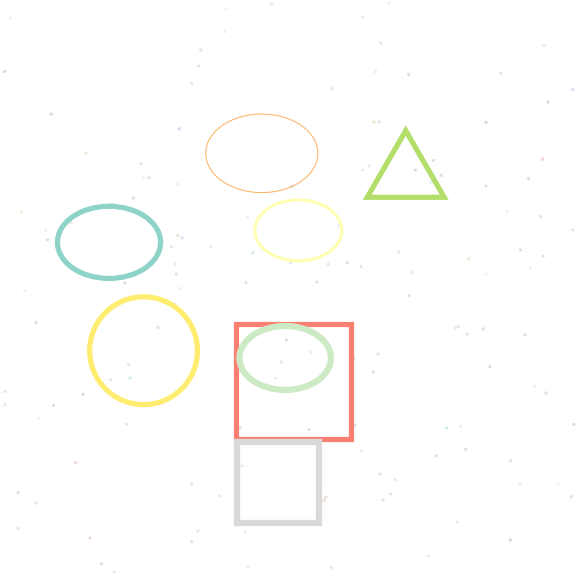[{"shape": "oval", "thickness": 2.5, "radius": 0.45, "center": [0.189, 0.579]}, {"shape": "oval", "thickness": 1.5, "radius": 0.38, "center": [0.517, 0.6]}, {"shape": "square", "thickness": 2.5, "radius": 0.5, "center": [0.508, 0.338]}, {"shape": "oval", "thickness": 0.5, "radius": 0.49, "center": [0.453, 0.734]}, {"shape": "triangle", "thickness": 2.5, "radius": 0.38, "center": [0.703, 0.696]}, {"shape": "square", "thickness": 3, "radius": 0.35, "center": [0.482, 0.164]}, {"shape": "oval", "thickness": 3, "radius": 0.4, "center": [0.494, 0.379]}, {"shape": "circle", "thickness": 2.5, "radius": 0.47, "center": [0.249, 0.392]}]